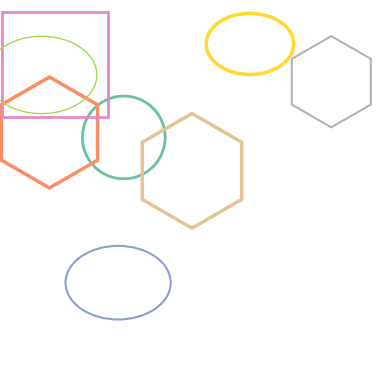[{"shape": "circle", "thickness": 2, "radius": 0.54, "center": [0.321, 0.643]}, {"shape": "hexagon", "thickness": 2.5, "radius": 0.72, "center": [0.129, 0.656]}, {"shape": "oval", "thickness": 1.5, "radius": 0.68, "center": [0.307, 0.266]}, {"shape": "square", "thickness": 2, "radius": 0.68, "center": [0.143, 0.832]}, {"shape": "oval", "thickness": 1, "radius": 0.72, "center": [0.108, 0.805]}, {"shape": "oval", "thickness": 2.5, "radius": 0.57, "center": [0.649, 0.886]}, {"shape": "hexagon", "thickness": 2.5, "radius": 0.74, "center": [0.499, 0.556]}, {"shape": "hexagon", "thickness": 1.5, "radius": 0.59, "center": [0.861, 0.788]}]